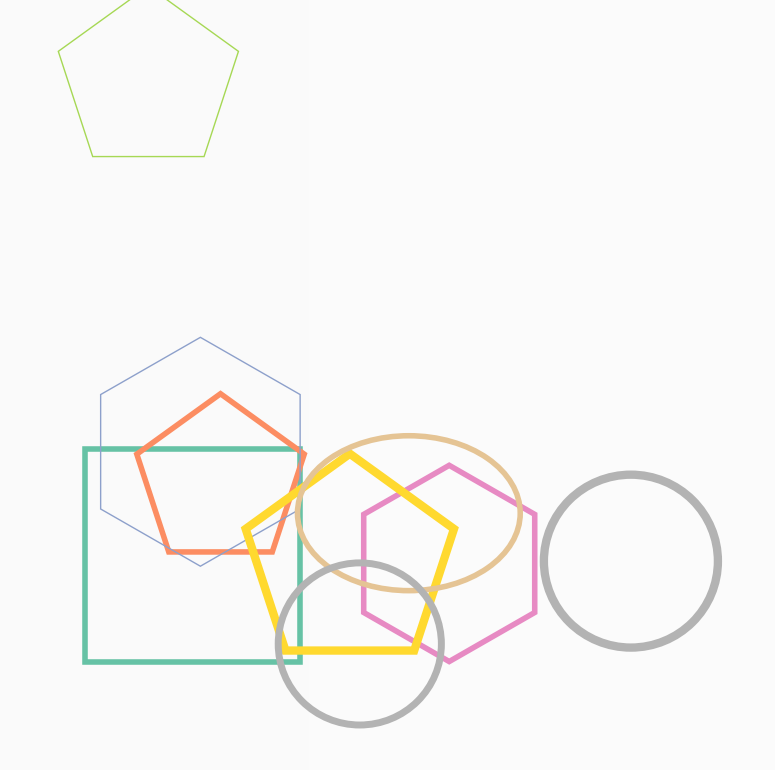[{"shape": "square", "thickness": 2, "radius": 0.69, "center": [0.248, 0.279]}, {"shape": "pentagon", "thickness": 2, "radius": 0.57, "center": [0.285, 0.375]}, {"shape": "hexagon", "thickness": 0.5, "radius": 0.74, "center": [0.259, 0.413]}, {"shape": "hexagon", "thickness": 2, "radius": 0.64, "center": [0.58, 0.268]}, {"shape": "pentagon", "thickness": 0.5, "radius": 0.61, "center": [0.191, 0.896]}, {"shape": "pentagon", "thickness": 3, "radius": 0.71, "center": [0.451, 0.269]}, {"shape": "oval", "thickness": 2, "radius": 0.72, "center": [0.528, 0.334]}, {"shape": "circle", "thickness": 3, "radius": 0.56, "center": [0.814, 0.271]}, {"shape": "circle", "thickness": 2.5, "radius": 0.53, "center": [0.464, 0.164]}]